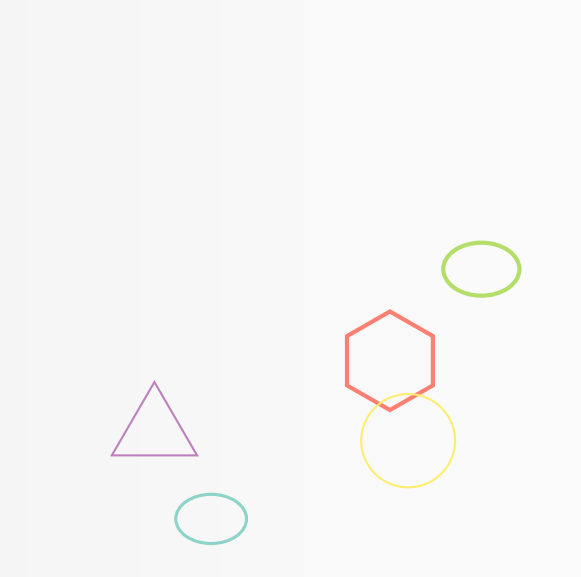[{"shape": "oval", "thickness": 1.5, "radius": 0.3, "center": [0.363, 0.101]}, {"shape": "hexagon", "thickness": 2, "radius": 0.43, "center": [0.671, 0.374]}, {"shape": "oval", "thickness": 2, "radius": 0.33, "center": [0.828, 0.533]}, {"shape": "triangle", "thickness": 1, "radius": 0.42, "center": [0.266, 0.253]}, {"shape": "circle", "thickness": 1, "radius": 0.4, "center": [0.702, 0.236]}]